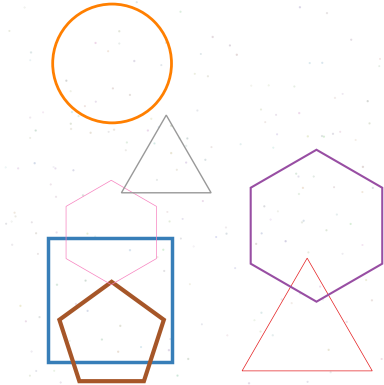[{"shape": "triangle", "thickness": 0.5, "radius": 0.98, "center": [0.798, 0.134]}, {"shape": "square", "thickness": 2.5, "radius": 0.81, "center": [0.287, 0.221]}, {"shape": "hexagon", "thickness": 1.5, "radius": 0.99, "center": [0.822, 0.414]}, {"shape": "circle", "thickness": 2, "radius": 0.77, "center": [0.291, 0.835]}, {"shape": "pentagon", "thickness": 3, "radius": 0.71, "center": [0.29, 0.125]}, {"shape": "hexagon", "thickness": 0.5, "radius": 0.68, "center": [0.289, 0.396]}, {"shape": "triangle", "thickness": 1, "radius": 0.67, "center": [0.432, 0.566]}]